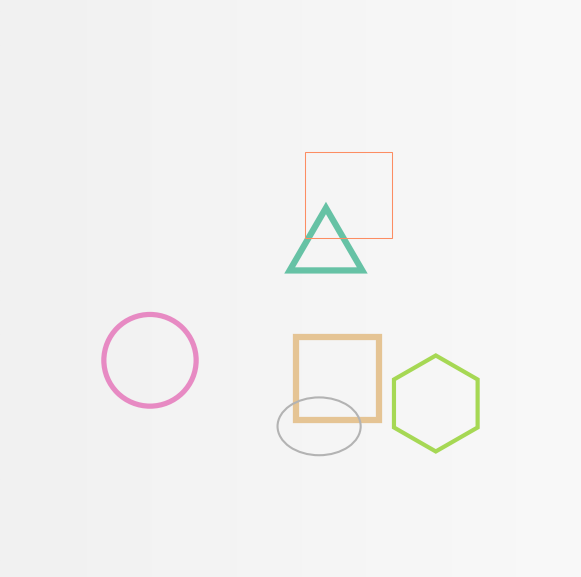[{"shape": "triangle", "thickness": 3, "radius": 0.36, "center": [0.561, 0.567]}, {"shape": "square", "thickness": 0.5, "radius": 0.37, "center": [0.599, 0.661]}, {"shape": "circle", "thickness": 2.5, "radius": 0.4, "center": [0.258, 0.375]}, {"shape": "hexagon", "thickness": 2, "radius": 0.42, "center": [0.75, 0.3]}, {"shape": "square", "thickness": 3, "radius": 0.36, "center": [0.581, 0.344]}, {"shape": "oval", "thickness": 1, "radius": 0.36, "center": [0.549, 0.261]}]